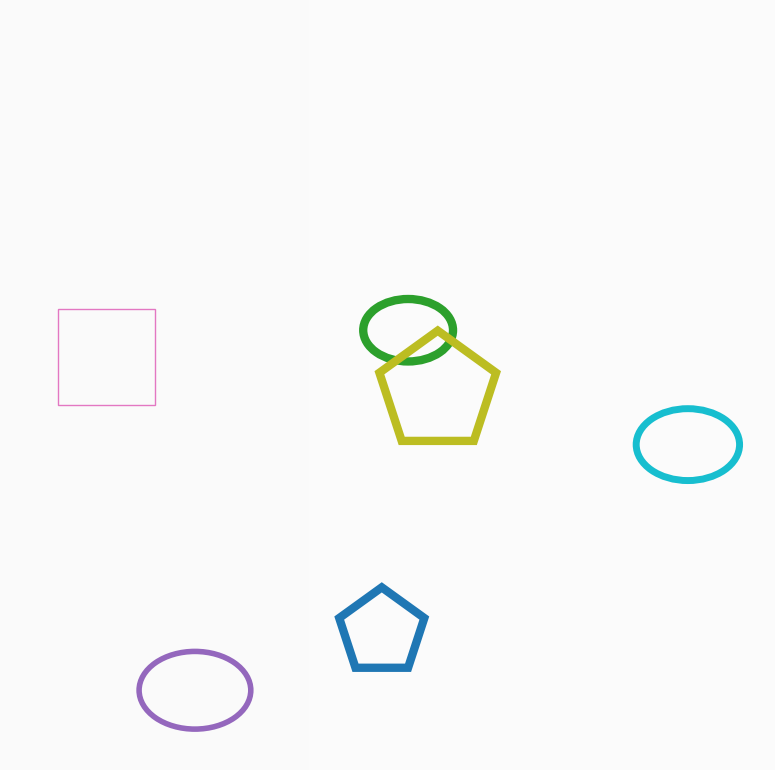[{"shape": "pentagon", "thickness": 3, "radius": 0.29, "center": [0.493, 0.179]}, {"shape": "oval", "thickness": 3, "radius": 0.29, "center": [0.527, 0.571]}, {"shape": "oval", "thickness": 2, "radius": 0.36, "center": [0.252, 0.104]}, {"shape": "square", "thickness": 0.5, "radius": 0.31, "center": [0.138, 0.536]}, {"shape": "pentagon", "thickness": 3, "radius": 0.4, "center": [0.565, 0.491]}, {"shape": "oval", "thickness": 2.5, "radius": 0.33, "center": [0.888, 0.423]}]